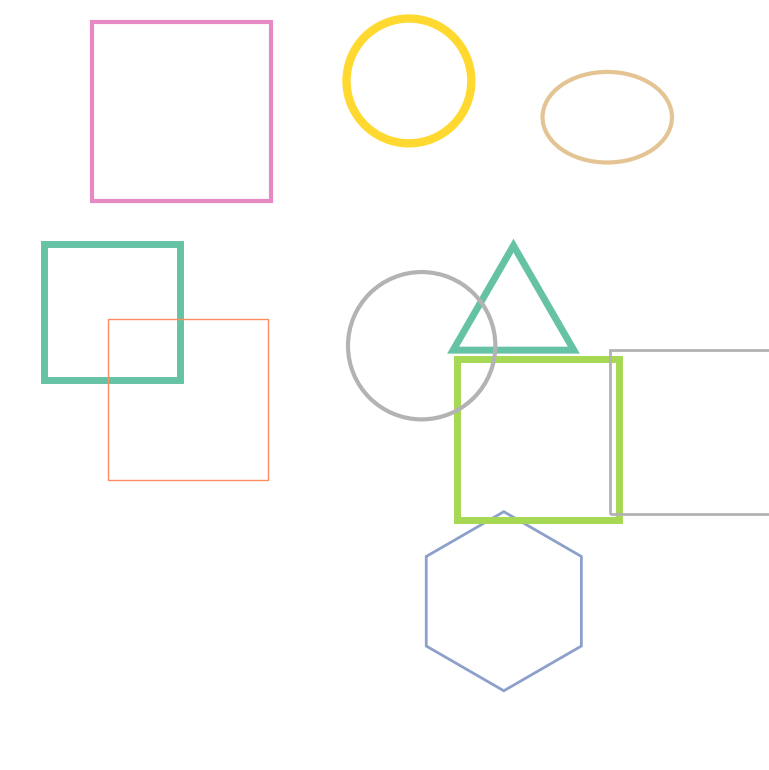[{"shape": "square", "thickness": 2.5, "radius": 0.44, "center": [0.145, 0.595]}, {"shape": "triangle", "thickness": 2.5, "radius": 0.45, "center": [0.667, 0.591]}, {"shape": "square", "thickness": 0.5, "radius": 0.52, "center": [0.244, 0.481]}, {"shape": "hexagon", "thickness": 1, "radius": 0.58, "center": [0.654, 0.219]}, {"shape": "square", "thickness": 1.5, "radius": 0.58, "center": [0.236, 0.856]}, {"shape": "square", "thickness": 2.5, "radius": 0.52, "center": [0.699, 0.429]}, {"shape": "circle", "thickness": 3, "radius": 0.41, "center": [0.531, 0.895]}, {"shape": "oval", "thickness": 1.5, "radius": 0.42, "center": [0.789, 0.848]}, {"shape": "square", "thickness": 1, "radius": 0.53, "center": [0.899, 0.439]}, {"shape": "circle", "thickness": 1.5, "radius": 0.48, "center": [0.548, 0.551]}]